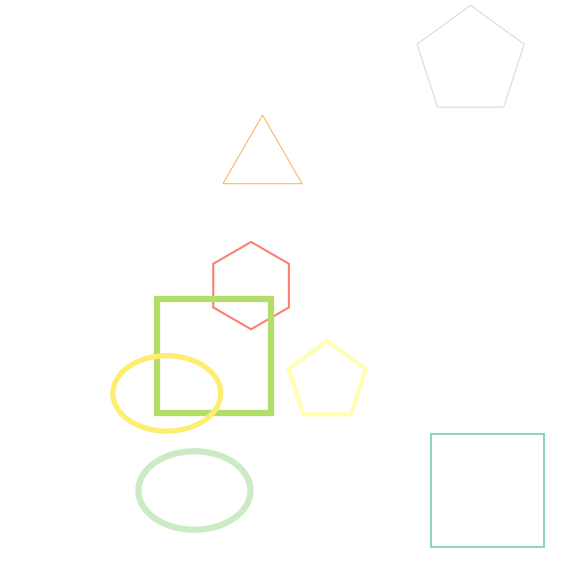[{"shape": "square", "thickness": 1, "radius": 0.49, "center": [0.844, 0.149]}, {"shape": "pentagon", "thickness": 2, "radius": 0.35, "center": [0.567, 0.339]}, {"shape": "hexagon", "thickness": 1, "radius": 0.38, "center": [0.435, 0.505]}, {"shape": "triangle", "thickness": 0.5, "radius": 0.4, "center": [0.455, 0.721]}, {"shape": "square", "thickness": 3, "radius": 0.49, "center": [0.371, 0.383]}, {"shape": "pentagon", "thickness": 0.5, "radius": 0.49, "center": [0.815, 0.893]}, {"shape": "oval", "thickness": 3, "radius": 0.49, "center": [0.337, 0.15]}, {"shape": "oval", "thickness": 2.5, "radius": 0.47, "center": [0.289, 0.318]}]